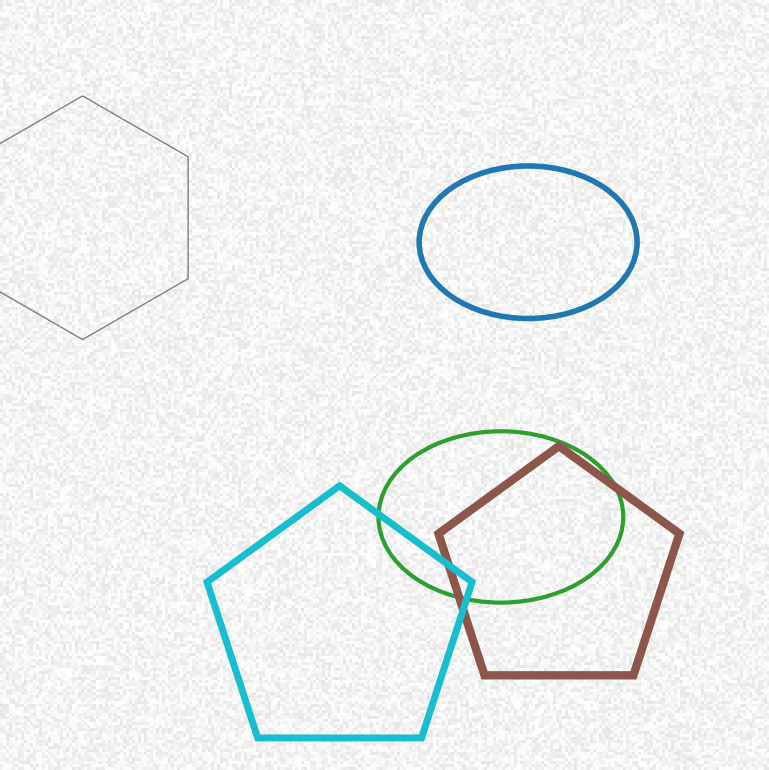[{"shape": "oval", "thickness": 2, "radius": 0.71, "center": [0.686, 0.685]}, {"shape": "oval", "thickness": 1.5, "radius": 0.79, "center": [0.65, 0.329]}, {"shape": "pentagon", "thickness": 3, "radius": 0.82, "center": [0.726, 0.256]}, {"shape": "hexagon", "thickness": 0.5, "radius": 0.79, "center": [0.107, 0.717]}, {"shape": "pentagon", "thickness": 2.5, "radius": 0.9, "center": [0.441, 0.188]}]